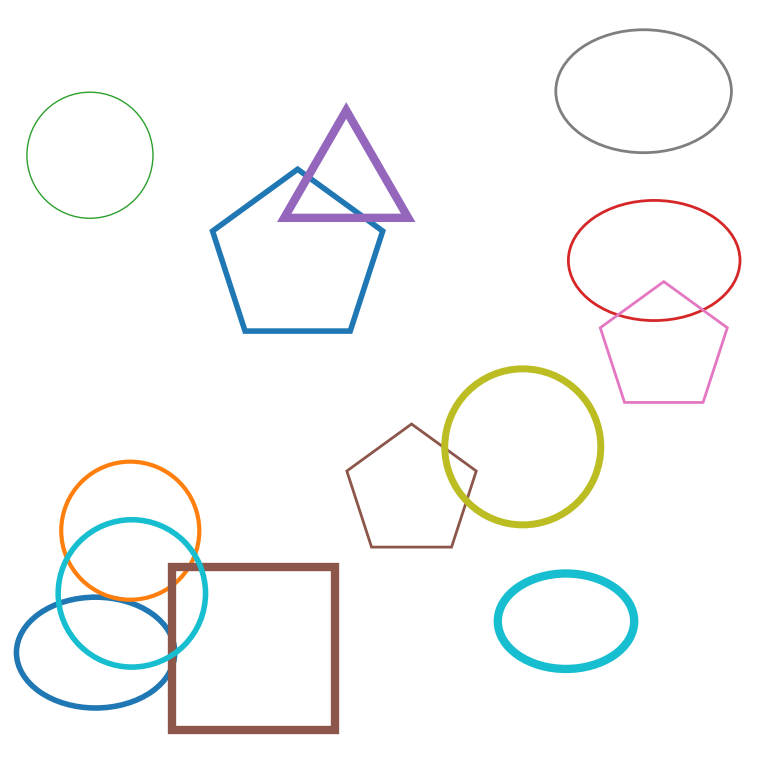[{"shape": "pentagon", "thickness": 2, "radius": 0.58, "center": [0.387, 0.664]}, {"shape": "oval", "thickness": 2, "radius": 0.51, "center": [0.124, 0.152]}, {"shape": "circle", "thickness": 1.5, "radius": 0.45, "center": [0.169, 0.311]}, {"shape": "circle", "thickness": 0.5, "radius": 0.41, "center": [0.117, 0.798]}, {"shape": "oval", "thickness": 1, "radius": 0.56, "center": [0.85, 0.662]}, {"shape": "triangle", "thickness": 3, "radius": 0.46, "center": [0.45, 0.764]}, {"shape": "square", "thickness": 3, "radius": 0.53, "center": [0.329, 0.158]}, {"shape": "pentagon", "thickness": 1, "radius": 0.44, "center": [0.534, 0.361]}, {"shape": "pentagon", "thickness": 1, "radius": 0.43, "center": [0.862, 0.548]}, {"shape": "oval", "thickness": 1, "radius": 0.57, "center": [0.836, 0.882]}, {"shape": "circle", "thickness": 2.5, "radius": 0.51, "center": [0.679, 0.42]}, {"shape": "oval", "thickness": 3, "radius": 0.44, "center": [0.735, 0.193]}, {"shape": "circle", "thickness": 2, "radius": 0.48, "center": [0.171, 0.229]}]